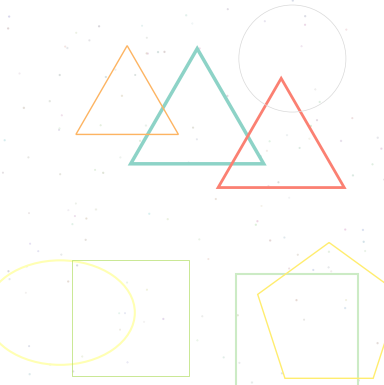[{"shape": "triangle", "thickness": 2.5, "radius": 1.0, "center": [0.512, 0.674]}, {"shape": "oval", "thickness": 1.5, "radius": 0.97, "center": [0.156, 0.188]}, {"shape": "triangle", "thickness": 2, "radius": 0.95, "center": [0.73, 0.607]}, {"shape": "triangle", "thickness": 1, "radius": 0.77, "center": [0.33, 0.728]}, {"shape": "square", "thickness": 0.5, "radius": 0.76, "center": [0.338, 0.174]}, {"shape": "circle", "thickness": 0.5, "radius": 0.7, "center": [0.759, 0.848]}, {"shape": "square", "thickness": 1.5, "radius": 0.79, "center": [0.771, 0.13]}, {"shape": "pentagon", "thickness": 1, "radius": 0.97, "center": [0.855, 0.175]}]